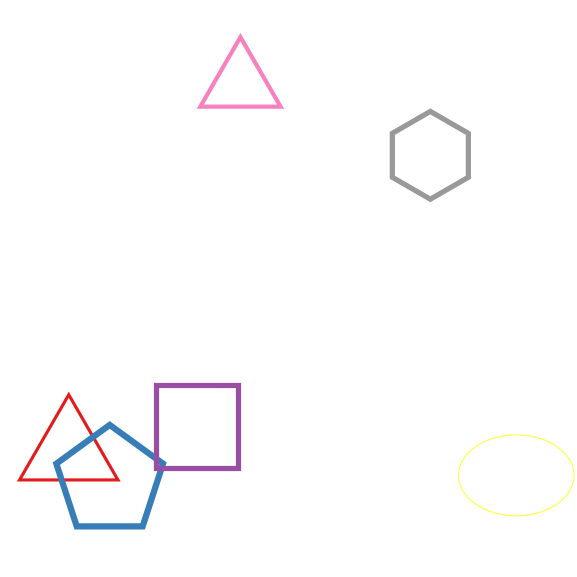[{"shape": "triangle", "thickness": 1.5, "radius": 0.49, "center": [0.119, 0.217]}, {"shape": "pentagon", "thickness": 3, "radius": 0.49, "center": [0.19, 0.166]}, {"shape": "square", "thickness": 2.5, "radius": 0.36, "center": [0.341, 0.26]}, {"shape": "oval", "thickness": 0.5, "radius": 0.5, "center": [0.894, 0.176]}, {"shape": "triangle", "thickness": 2, "radius": 0.4, "center": [0.416, 0.855]}, {"shape": "hexagon", "thickness": 2.5, "radius": 0.38, "center": [0.745, 0.73]}]